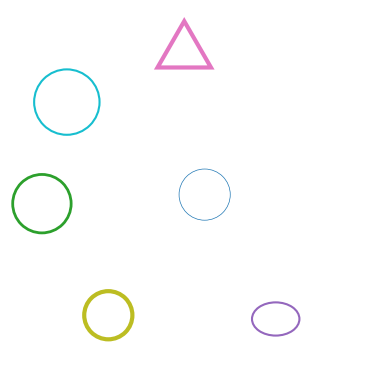[{"shape": "circle", "thickness": 0.5, "radius": 0.33, "center": [0.532, 0.495]}, {"shape": "circle", "thickness": 2, "radius": 0.38, "center": [0.109, 0.471]}, {"shape": "oval", "thickness": 1.5, "radius": 0.31, "center": [0.716, 0.171]}, {"shape": "triangle", "thickness": 3, "radius": 0.4, "center": [0.479, 0.865]}, {"shape": "circle", "thickness": 3, "radius": 0.31, "center": [0.281, 0.181]}, {"shape": "circle", "thickness": 1.5, "radius": 0.42, "center": [0.174, 0.735]}]